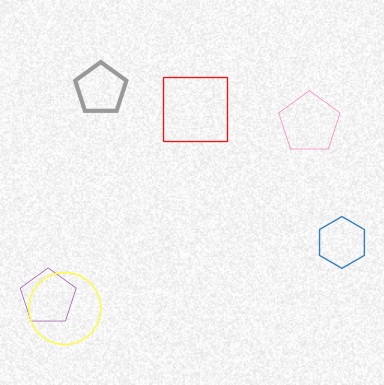[{"shape": "square", "thickness": 1, "radius": 0.41, "center": [0.507, 0.718]}, {"shape": "hexagon", "thickness": 1, "radius": 0.34, "center": [0.888, 0.37]}, {"shape": "pentagon", "thickness": 0.5, "radius": 0.38, "center": [0.125, 0.228]}, {"shape": "circle", "thickness": 1, "radius": 0.47, "center": [0.168, 0.199]}, {"shape": "pentagon", "thickness": 0.5, "radius": 0.42, "center": [0.804, 0.681]}, {"shape": "pentagon", "thickness": 3, "radius": 0.35, "center": [0.262, 0.769]}]